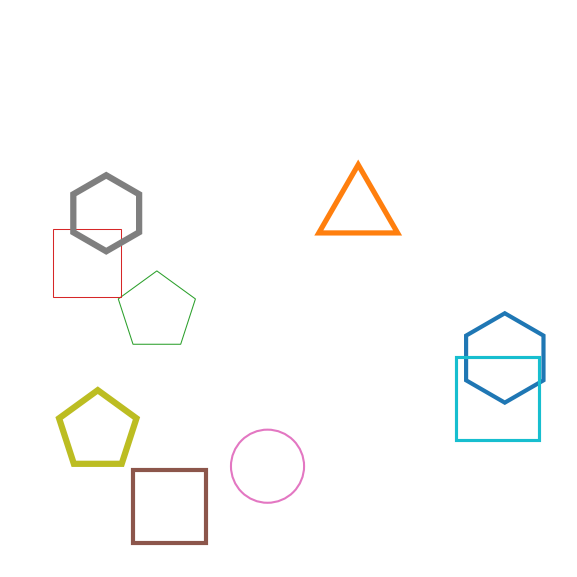[{"shape": "hexagon", "thickness": 2, "radius": 0.39, "center": [0.874, 0.379]}, {"shape": "triangle", "thickness": 2.5, "radius": 0.39, "center": [0.62, 0.635]}, {"shape": "pentagon", "thickness": 0.5, "radius": 0.35, "center": [0.272, 0.46]}, {"shape": "square", "thickness": 0.5, "radius": 0.29, "center": [0.151, 0.543]}, {"shape": "square", "thickness": 2, "radius": 0.32, "center": [0.294, 0.122]}, {"shape": "circle", "thickness": 1, "radius": 0.32, "center": [0.463, 0.192]}, {"shape": "hexagon", "thickness": 3, "radius": 0.33, "center": [0.184, 0.63]}, {"shape": "pentagon", "thickness": 3, "radius": 0.35, "center": [0.169, 0.253]}, {"shape": "square", "thickness": 1.5, "radius": 0.36, "center": [0.861, 0.309]}]